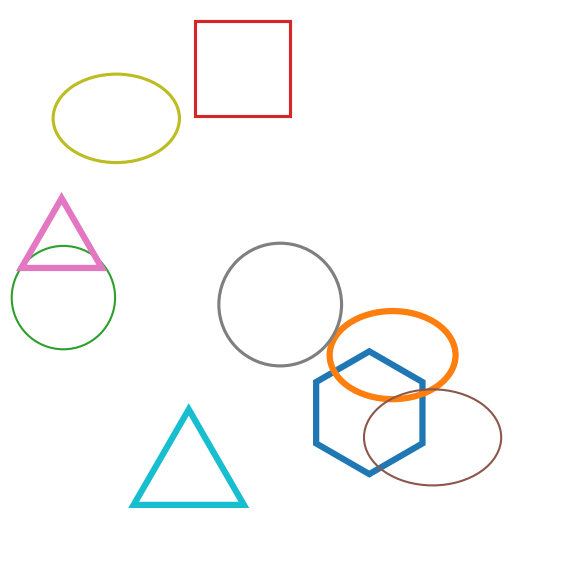[{"shape": "hexagon", "thickness": 3, "radius": 0.53, "center": [0.639, 0.284]}, {"shape": "oval", "thickness": 3, "radius": 0.55, "center": [0.68, 0.384]}, {"shape": "circle", "thickness": 1, "radius": 0.45, "center": [0.11, 0.484]}, {"shape": "square", "thickness": 1.5, "radius": 0.41, "center": [0.42, 0.881]}, {"shape": "oval", "thickness": 1, "radius": 0.59, "center": [0.749, 0.242]}, {"shape": "triangle", "thickness": 3, "radius": 0.4, "center": [0.107, 0.575]}, {"shape": "circle", "thickness": 1.5, "radius": 0.53, "center": [0.485, 0.472]}, {"shape": "oval", "thickness": 1.5, "radius": 0.55, "center": [0.201, 0.794]}, {"shape": "triangle", "thickness": 3, "radius": 0.55, "center": [0.327, 0.18]}]